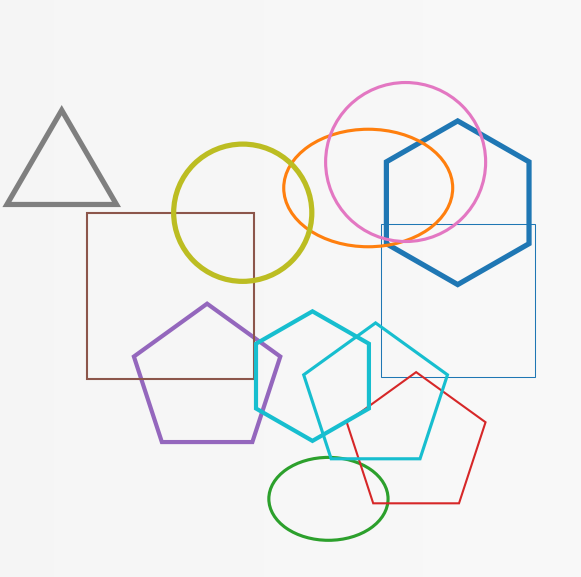[{"shape": "hexagon", "thickness": 2.5, "radius": 0.71, "center": [0.787, 0.648]}, {"shape": "square", "thickness": 0.5, "radius": 0.66, "center": [0.788, 0.478]}, {"shape": "oval", "thickness": 1.5, "radius": 0.73, "center": [0.633, 0.674]}, {"shape": "oval", "thickness": 1.5, "radius": 0.51, "center": [0.565, 0.135]}, {"shape": "pentagon", "thickness": 1, "radius": 0.63, "center": [0.716, 0.229]}, {"shape": "pentagon", "thickness": 2, "radius": 0.66, "center": [0.356, 0.341]}, {"shape": "square", "thickness": 1, "radius": 0.72, "center": [0.293, 0.487]}, {"shape": "circle", "thickness": 1.5, "radius": 0.69, "center": [0.698, 0.719]}, {"shape": "triangle", "thickness": 2.5, "radius": 0.54, "center": [0.106, 0.699]}, {"shape": "circle", "thickness": 2.5, "radius": 0.59, "center": [0.418, 0.631]}, {"shape": "pentagon", "thickness": 1.5, "radius": 0.65, "center": [0.646, 0.31]}, {"shape": "hexagon", "thickness": 2, "radius": 0.56, "center": [0.538, 0.348]}]